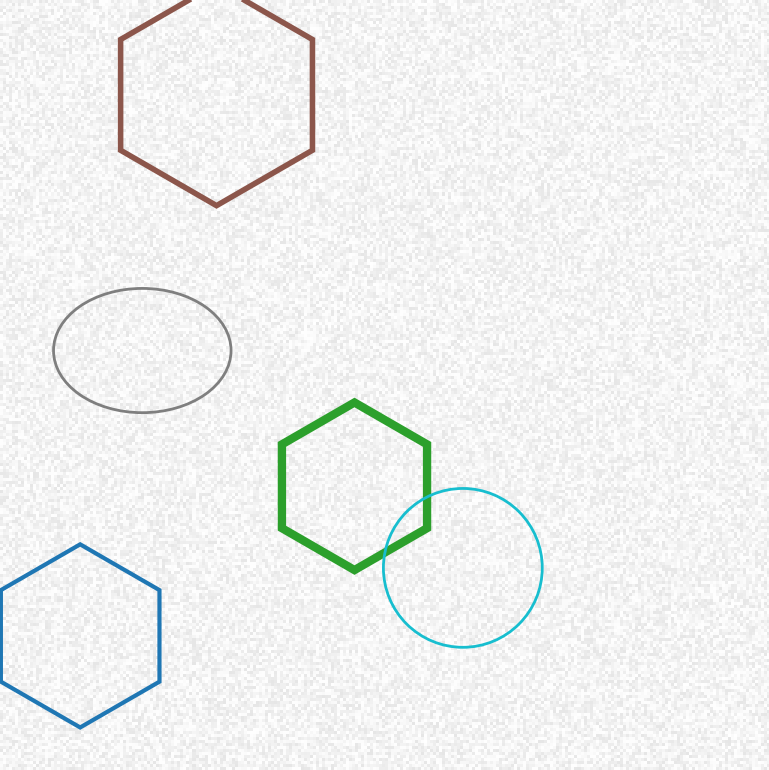[{"shape": "hexagon", "thickness": 1.5, "radius": 0.59, "center": [0.104, 0.174]}, {"shape": "hexagon", "thickness": 3, "radius": 0.54, "center": [0.46, 0.368]}, {"shape": "hexagon", "thickness": 2, "radius": 0.72, "center": [0.281, 0.877]}, {"shape": "oval", "thickness": 1, "radius": 0.58, "center": [0.185, 0.545]}, {"shape": "circle", "thickness": 1, "radius": 0.52, "center": [0.601, 0.262]}]